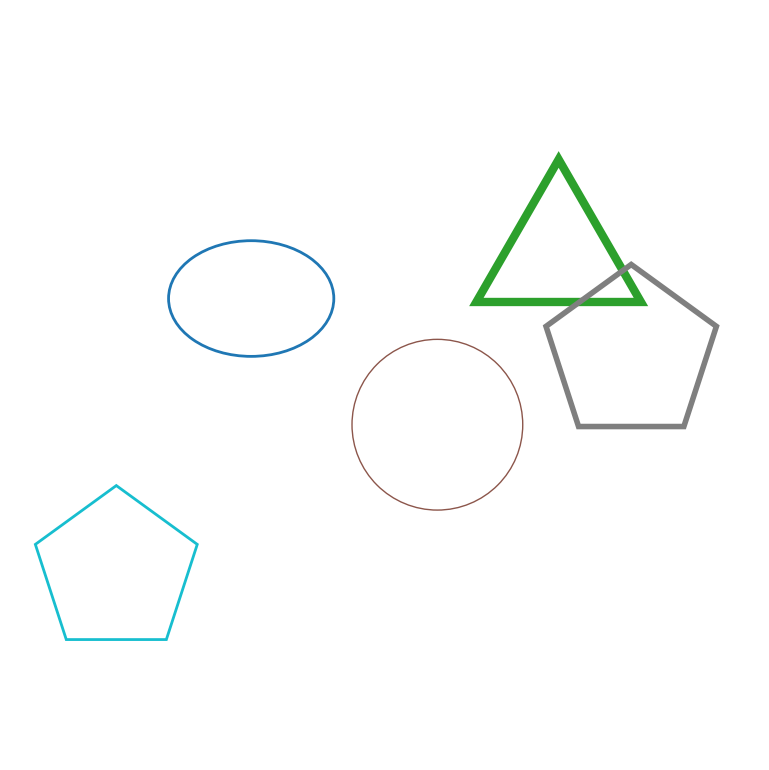[{"shape": "oval", "thickness": 1, "radius": 0.54, "center": [0.326, 0.612]}, {"shape": "triangle", "thickness": 3, "radius": 0.62, "center": [0.726, 0.67]}, {"shape": "circle", "thickness": 0.5, "radius": 0.55, "center": [0.568, 0.448]}, {"shape": "pentagon", "thickness": 2, "radius": 0.58, "center": [0.82, 0.54]}, {"shape": "pentagon", "thickness": 1, "radius": 0.55, "center": [0.151, 0.259]}]